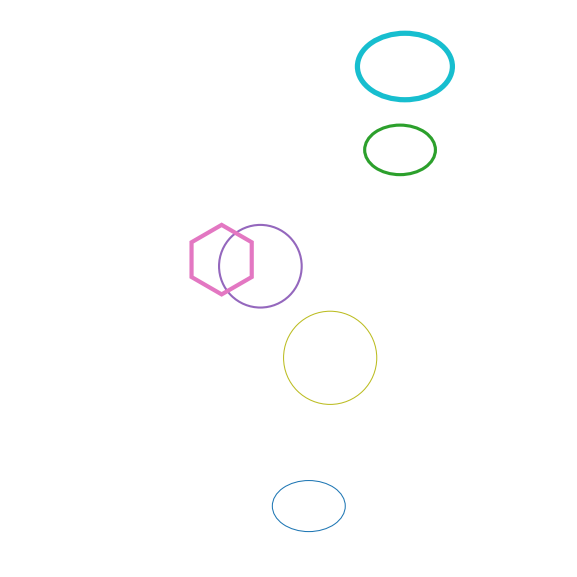[{"shape": "oval", "thickness": 0.5, "radius": 0.32, "center": [0.535, 0.123]}, {"shape": "oval", "thickness": 1.5, "radius": 0.31, "center": [0.693, 0.74]}, {"shape": "circle", "thickness": 1, "radius": 0.36, "center": [0.451, 0.538]}, {"shape": "hexagon", "thickness": 2, "radius": 0.3, "center": [0.384, 0.55]}, {"shape": "circle", "thickness": 0.5, "radius": 0.4, "center": [0.572, 0.38]}, {"shape": "oval", "thickness": 2.5, "radius": 0.41, "center": [0.701, 0.884]}]